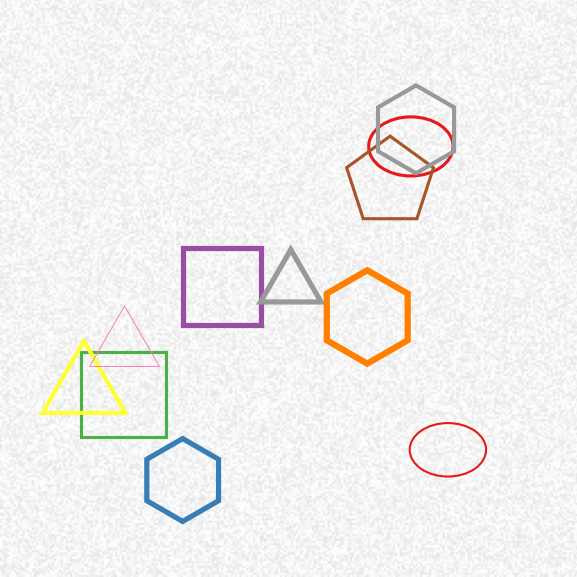[{"shape": "oval", "thickness": 1, "radius": 0.33, "center": [0.776, 0.22]}, {"shape": "oval", "thickness": 1.5, "radius": 0.37, "center": [0.711, 0.746]}, {"shape": "hexagon", "thickness": 2.5, "radius": 0.36, "center": [0.316, 0.168]}, {"shape": "square", "thickness": 1.5, "radius": 0.37, "center": [0.214, 0.316]}, {"shape": "square", "thickness": 2.5, "radius": 0.33, "center": [0.384, 0.503]}, {"shape": "hexagon", "thickness": 3, "radius": 0.4, "center": [0.636, 0.45]}, {"shape": "triangle", "thickness": 2, "radius": 0.41, "center": [0.145, 0.326]}, {"shape": "pentagon", "thickness": 1.5, "radius": 0.4, "center": [0.675, 0.684]}, {"shape": "triangle", "thickness": 0.5, "radius": 0.35, "center": [0.216, 0.399]}, {"shape": "triangle", "thickness": 2.5, "radius": 0.3, "center": [0.504, 0.507]}, {"shape": "hexagon", "thickness": 2, "radius": 0.38, "center": [0.72, 0.775]}]